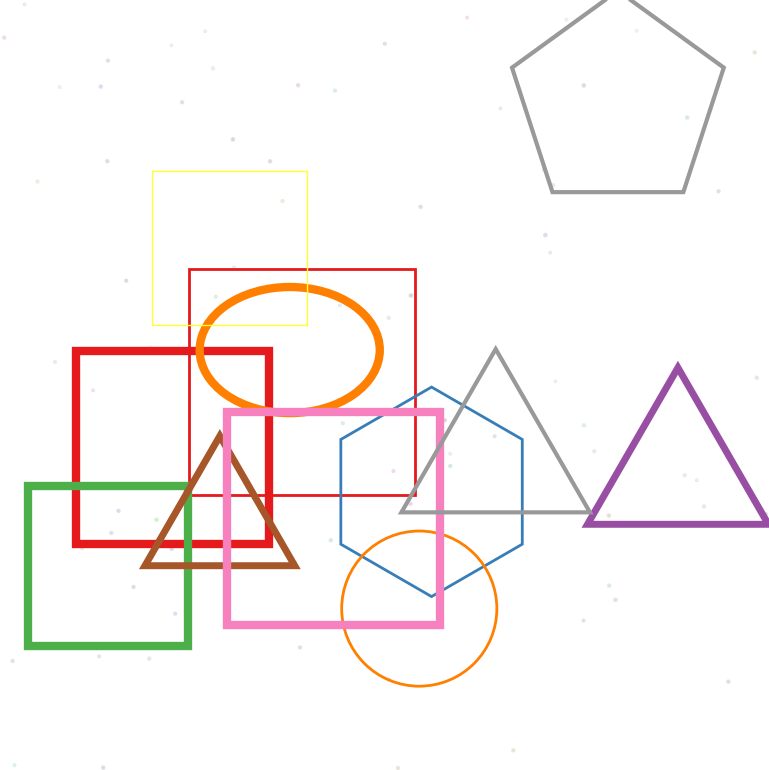[{"shape": "square", "thickness": 1, "radius": 0.73, "center": [0.392, 0.503]}, {"shape": "square", "thickness": 3, "radius": 0.63, "center": [0.225, 0.419]}, {"shape": "hexagon", "thickness": 1, "radius": 0.68, "center": [0.56, 0.361]}, {"shape": "square", "thickness": 3, "radius": 0.52, "center": [0.141, 0.265]}, {"shape": "triangle", "thickness": 2.5, "radius": 0.68, "center": [0.88, 0.387]}, {"shape": "oval", "thickness": 3, "radius": 0.58, "center": [0.376, 0.545]}, {"shape": "circle", "thickness": 1, "radius": 0.5, "center": [0.545, 0.21]}, {"shape": "square", "thickness": 0.5, "radius": 0.5, "center": [0.298, 0.678]}, {"shape": "triangle", "thickness": 2.5, "radius": 0.56, "center": [0.286, 0.321]}, {"shape": "square", "thickness": 3, "radius": 0.69, "center": [0.433, 0.326]}, {"shape": "pentagon", "thickness": 1.5, "radius": 0.72, "center": [0.802, 0.867]}, {"shape": "triangle", "thickness": 1.5, "radius": 0.71, "center": [0.644, 0.405]}]